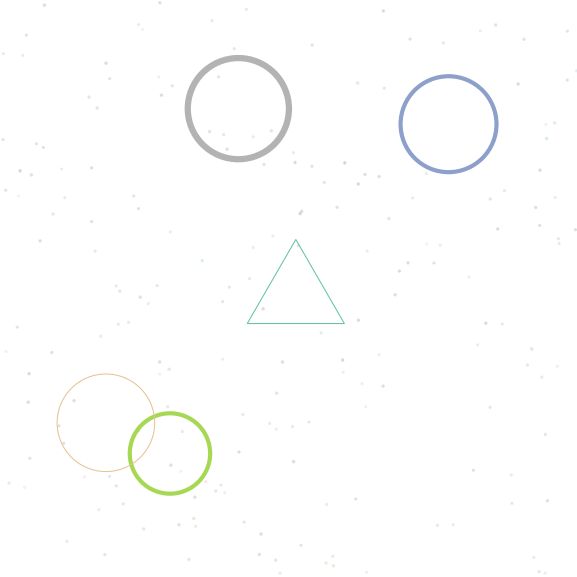[{"shape": "triangle", "thickness": 0.5, "radius": 0.49, "center": [0.512, 0.487]}, {"shape": "circle", "thickness": 2, "radius": 0.42, "center": [0.777, 0.784]}, {"shape": "circle", "thickness": 2, "radius": 0.35, "center": [0.294, 0.214]}, {"shape": "circle", "thickness": 0.5, "radius": 0.42, "center": [0.183, 0.267]}, {"shape": "circle", "thickness": 3, "radius": 0.44, "center": [0.413, 0.811]}]